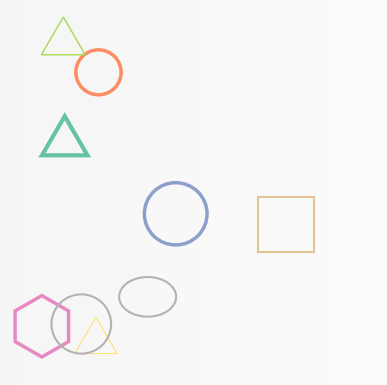[{"shape": "triangle", "thickness": 3, "radius": 0.34, "center": [0.167, 0.63]}, {"shape": "circle", "thickness": 2.5, "radius": 0.29, "center": [0.254, 0.812]}, {"shape": "circle", "thickness": 2.5, "radius": 0.4, "center": [0.453, 0.445]}, {"shape": "hexagon", "thickness": 2.5, "radius": 0.4, "center": [0.108, 0.153]}, {"shape": "triangle", "thickness": 1, "radius": 0.33, "center": [0.163, 0.89]}, {"shape": "triangle", "thickness": 0.5, "radius": 0.32, "center": [0.248, 0.113]}, {"shape": "square", "thickness": 1.5, "radius": 0.36, "center": [0.738, 0.416]}, {"shape": "circle", "thickness": 1.5, "radius": 0.38, "center": [0.21, 0.158]}, {"shape": "oval", "thickness": 1.5, "radius": 0.37, "center": [0.381, 0.229]}]